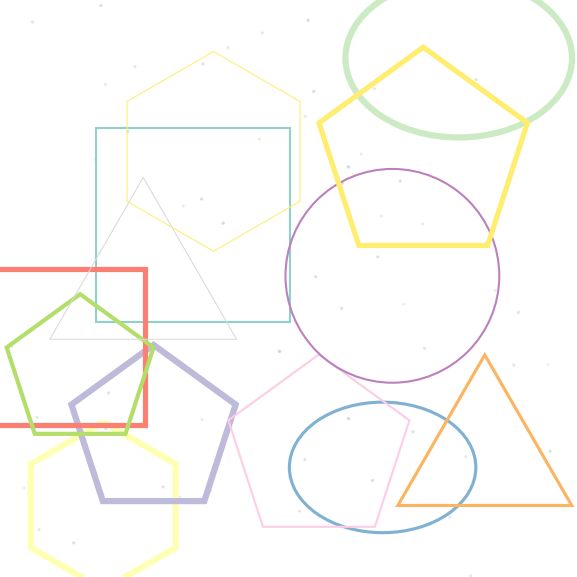[{"shape": "square", "thickness": 1, "radius": 0.84, "center": [0.334, 0.61]}, {"shape": "hexagon", "thickness": 3, "radius": 0.72, "center": [0.179, 0.123]}, {"shape": "pentagon", "thickness": 3, "radius": 0.75, "center": [0.266, 0.252]}, {"shape": "square", "thickness": 2.5, "radius": 0.68, "center": [0.116, 0.398]}, {"shape": "oval", "thickness": 1.5, "radius": 0.81, "center": [0.663, 0.19]}, {"shape": "triangle", "thickness": 1.5, "radius": 0.87, "center": [0.839, 0.211]}, {"shape": "pentagon", "thickness": 2, "radius": 0.67, "center": [0.139, 0.356]}, {"shape": "pentagon", "thickness": 1, "radius": 0.82, "center": [0.552, 0.22]}, {"shape": "triangle", "thickness": 0.5, "radius": 0.93, "center": [0.248, 0.505]}, {"shape": "circle", "thickness": 1, "radius": 0.93, "center": [0.679, 0.522]}, {"shape": "oval", "thickness": 3, "radius": 0.98, "center": [0.794, 0.898]}, {"shape": "hexagon", "thickness": 0.5, "radius": 0.86, "center": [0.37, 0.737]}, {"shape": "pentagon", "thickness": 2.5, "radius": 0.95, "center": [0.733, 0.728]}]